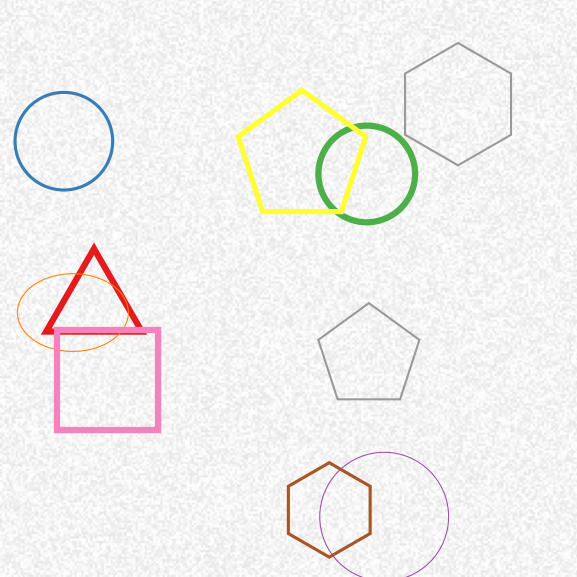[{"shape": "triangle", "thickness": 3, "radius": 0.48, "center": [0.163, 0.473]}, {"shape": "circle", "thickness": 1.5, "radius": 0.42, "center": [0.111, 0.755]}, {"shape": "circle", "thickness": 3, "radius": 0.42, "center": [0.635, 0.698]}, {"shape": "circle", "thickness": 0.5, "radius": 0.56, "center": [0.665, 0.104]}, {"shape": "oval", "thickness": 0.5, "radius": 0.48, "center": [0.126, 0.458]}, {"shape": "pentagon", "thickness": 2.5, "radius": 0.58, "center": [0.523, 0.727]}, {"shape": "hexagon", "thickness": 1.5, "radius": 0.41, "center": [0.57, 0.116]}, {"shape": "square", "thickness": 3, "radius": 0.43, "center": [0.186, 0.341]}, {"shape": "pentagon", "thickness": 1, "radius": 0.46, "center": [0.639, 0.382]}, {"shape": "hexagon", "thickness": 1, "radius": 0.53, "center": [0.793, 0.819]}]